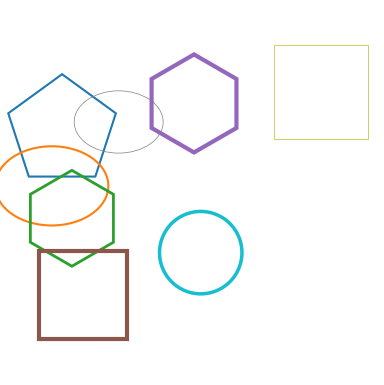[{"shape": "pentagon", "thickness": 1.5, "radius": 0.73, "center": [0.161, 0.66]}, {"shape": "oval", "thickness": 1.5, "radius": 0.73, "center": [0.134, 0.517]}, {"shape": "hexagon", "thickness": 2, "radius": 0.62, "center": [0.187, 0.433]}, {"shape": "hexagon", "thickness": 3, "radius": 0.64, "center": [0.504, 0.731]}, {"shape": "square", "thickness": 3, "radius": 0.57, "center": [0.215, 0.235]}, {"shape": "oval", "thickness": 0.5, "radius": 0.58, "center": [0.308, 0.683]}, {"shape": "square", "thickness": 0.5, "radius": 0.61, "center": [0.833, 0.762]}, {"shape": "circle", "thickness": 2.5, "radius": 0.54, "center": [0.521, 0.344]}]